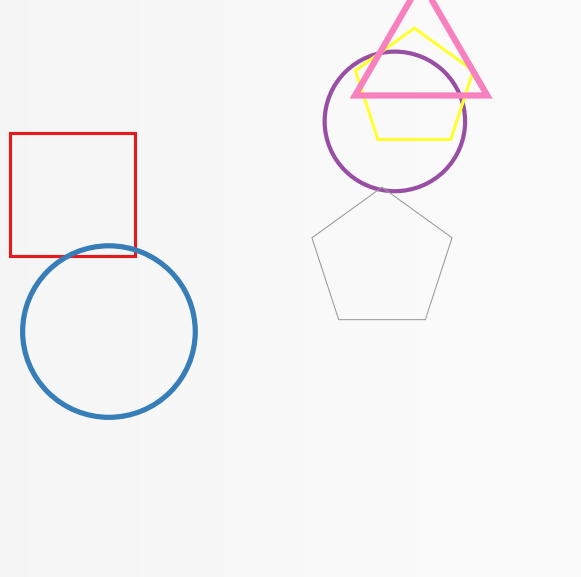[{"shape": "square", "thickness": 1.5, "radius": 0.53, "center": [0.125, 0.663]}, {"shape": "circle", "thickness": 2.5, "radius": 0.74, "center": [0.187, 0.425]}, {"shape": "circle", "thickness": 2, "radius": 0.6, "center": [0.679, 0.789]}, {"shape": "pentagon", "thickness": 1.5, "radius": 0.53, "center": [0.713, 0.844]}, {"shape": "triangle", "thickness": 3, "radius": 0.66, "center": [0.725, 0.899]}, {"shape": "pentagon", "thickness": 0.5, "radius": 0.63, "center": [0.657, 0.548]}]